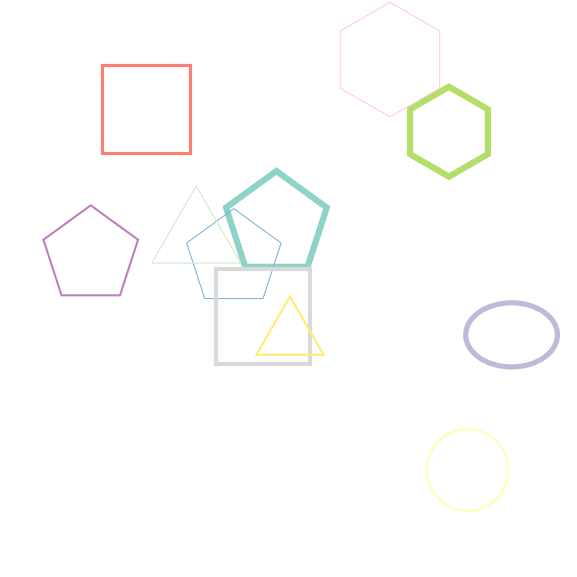[{"shape": "pentagon", "thickness": 3, "radius": 0.46, "center": [0.479, 0.611]}, {"shape": "circle", "thickness": 1, "radius": 0.35, "center": [0.81, 0.185]}, {"shape": "oval", "thickness": 2.5, "radius": 0.4, "center": [0.886, 0.419]}, {"shape": "square", "thickness": 1.5, "radius": 0.38, "center": [0.253, 0.81]}, {"shape": "pentagon", "thickness": 0.5, "radius": 0.43, "center": [0.405, 0.552]}, {"shape": "hexagon", "thickness": 3, "radius": 0.39, "center": [0.777, 0.771]}, {"shape": "hexagon", "thickness": 0.5, "radius": 0.5, "center": [0.675, 0.896]}, {"shape": "square", "thickness": 2, "radius": 0.41, "center": [0.456, 0.451]}, {"shape": "pentagon", "thickness": 1, "radius": 0.43, "center": [0.157, 0.557]}, {"shape": "triangle", "thickness": 0.5, "radius": 0.44, "center": [0.34, 0.588]}, {"shape": "triangle", "thickness": 1, "radius": 0.34, "center": [0.502, 0.418]}]